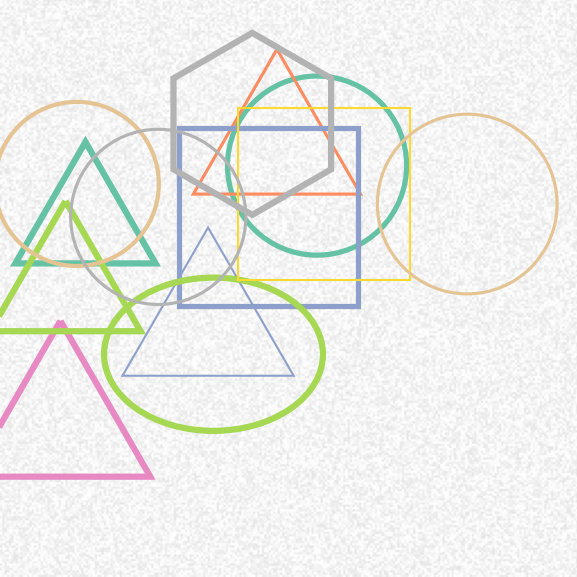[{"shape": "triangle", "thickness": 3, "radius": 0.7, "center": [0.148, 0.613]}, {"shape": "circle", "thickness": 2.5, "radius": 0.78, "center": [0.549, 0.712]}, {"shape": "triangle", "thickness": 1.5, "radius": 0.84, "center": [0.48, 0.747]}, {"shape": "triangle", "thickness": 1, "radius": 0.86, "center": [0.36, 0.434]}, {"shape": "square", "thickness": 2.5, "radius": 0.77, "center": [0.465, 0.623]}, {"shape": "triangle", "thickness": 3, "radius": 0.9, "center": [0.105, 0.264]}, {"shape": "triangle", "thickness": 3, "radius": 0.75, "center": [0.113, 0.501]}, {"shape": "oval", "thickness": 3, "radius": 0.95, "center": [0.37, 0.386]}, {"shape": "square", "thickness": 1, "radius": 0.74, "center": [0.562, 0.664]}, {"shape": "circle", "thickness": 1.5, "radius": 0.78, "center": [0.809, 0.646]}, {"shape": "circle", "thickness": 2, "radius": 0.71, "center": [0.133, 0.681]}, {"shape": "hexagon", "thickness": 3, "radius": 0.79, "center": [0.437, 0.785]}, {"shape": "circle", "thickness": 1.5, "radius": 0.76, "center": [0.274, 0.624]}]